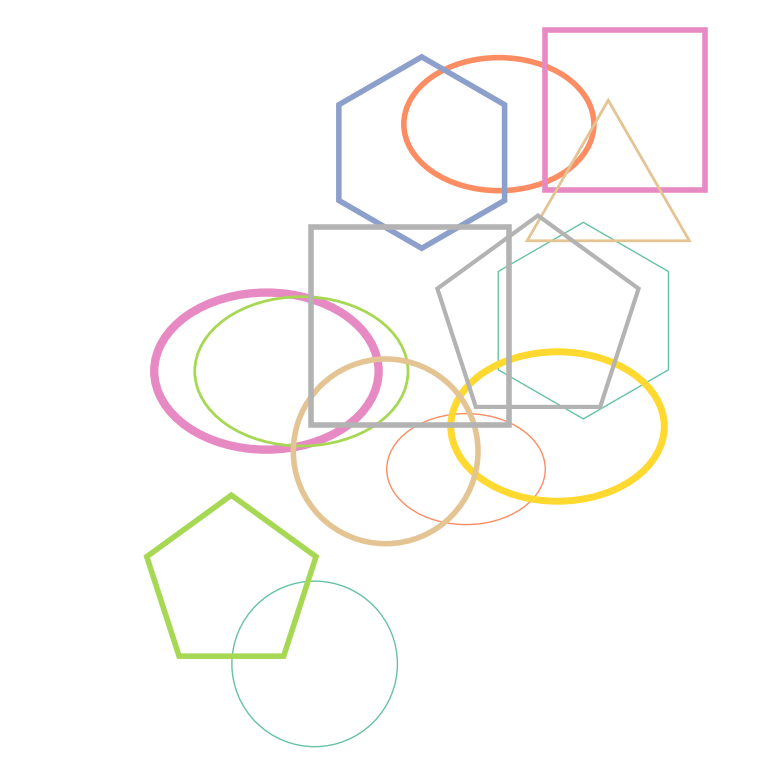[{"shape": "hexagon", "thickness": 0.5, "radius": 0.64, "center": [0.758, 0.584]}, {"shape": "circle", "thickness": 0.5, "radius": 0.54, "center": [0.409, 0.138]}, {"shape": "oval", "thickness": 2, "radius": 0.62, "center": [0.648, 0.839]}, {"shape": "oval", "thickness": 0.5, "radius": 0.51, "center": [0.605, 0.391]}, {"shape": "hexagon", "thickness": 2, "radius": 0.62, "center": [0.548, 0.802]}, {"shape": "oval", "thickness": 3, "radius": 0.73, "center": [0.346, 0.518]}, {"shape": "square", "thickness": 2, "radius": 0.52, "center": [0.812, 0.857]}, {"shape": "pentagon", "thickness": 2, "radius": 0.58, "center": [0.3, 0.241]}, {"shape": "oval", "thickness": 1, "radius": 0.69, "center": [0.391, 0.518]}, {"shape": "oval", "thickness": 2.5, "radius": 0.69, "center": [0.724, 0.446]}, {"shape": "circle", "thickness": 2, "radius": 0.6, "center": [0.501, 0.414]}, {"shape": "triangle", "thickness": 1, "radius": 0.61, "center": [0.79, 0.748]}, {"shape": "pentagon", "thickness": 1.5, "radius": 0.69, "center": [0.699, 0.583]}, {"shape": "square", "thickness": 2, "radius": 0.64, "center": [0.533, 0.577]}]